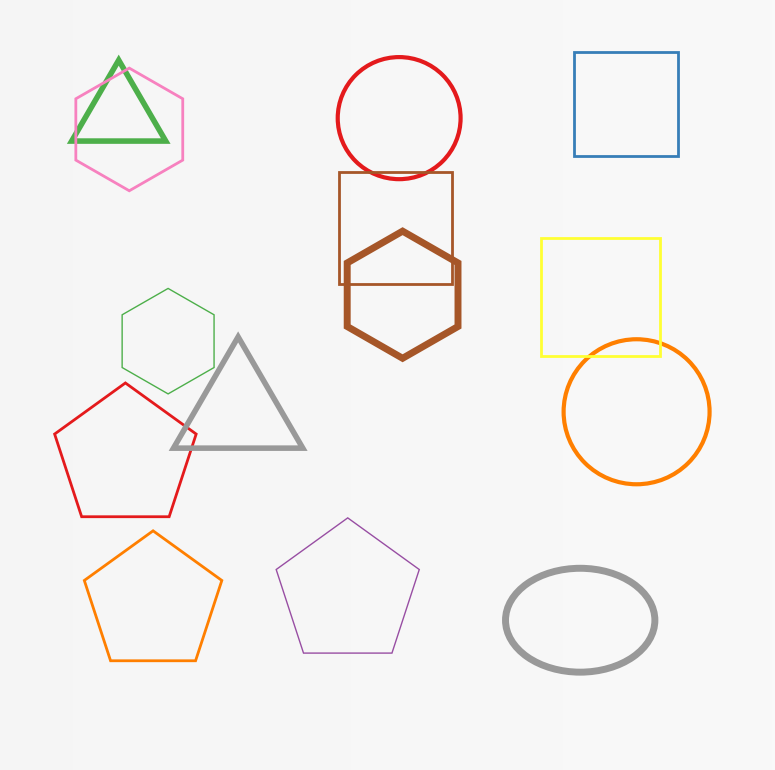[{"shape": "circle", "thickness": 1.5, "radius": 0.4, "center": [0.515, 0.847]}, {"shape": "pentagon", "thickness": 1, "radius": 0.48, "center": [0.162, 0.407]}, {"shape": "square", "thickness": 1, "radius": 0.34, "center": [0.808, 0.865]}, {"shape": "triangle", "thickness": 2, "radius": 0.35, "center": [0.153, 0.852]}, {"shape": "hexagon", "thickness": 0.5, "radius": 0.34, "center": [0.217, 0.557]}, {"shape": "pentagon", "thickness": 0.5, "radius": 0.49, "center": [0.449, 0.23]}, {"shape": "circle", "thickness": 1.5, "radius": 0.47, "center": [0.821, 0.465]}, {"shape": "pentagon", "thickness": 1, "radius": 0.47, "center": [0.198, 0.217]}, {"shape": "square", "thickness": 1, "radius": 0.38, "center": [0.775, 0.614]}, {"shape": "square", "thickness": 1, "radius": 0.36, "center": [0.51, 0.704]}, {"shape": "hexagon", "thickness": 2.5, "radius": 0.41, "center": [0.519, 0.617]}, {"shape": "hexagon", "thickness": 1, "radius": 0.4, "center": [0.167, 0.832]}, {"shape": "oval", "thickness": 2.5, "radius": 0.48, "center": [0.749, 0.195]}, {"shape": "triangle", "thickness": 2, "radius": 0.48, "center": [0.307, 0.466]}]